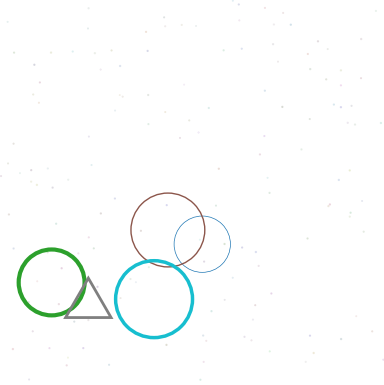[{"shape": "circle", "thickness": 0.5, "radius": 0.37, "center": [0.525, 0.366]}, {"shape": "circle", "thickness": 3, "radius": 0.43, "center": [0.134, 0.266]}, {"shape": "circle", "thickness": 1, "radius": 0.48, "center": [0.436, 0.403]}, {"shape": "triangle", "thickness": 2, "radius": 0.34, "center": [0.229, 0.209]}, {"shape": "circle", "thickness": 2.5, "radius": 0.5, "center": [0.4, 0.223]}]